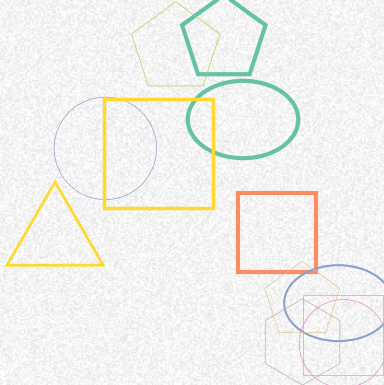[{"shape": "pentagon", "thickness": 3, "radius": 0.57, "center": [0.581, 0.899]}, {"shape": "oval", "thickness": 3, "radius": 0.72, "center": [0.631, 0.69]}, {"shape": "square", "thickness": 3, "radius": 0.51, "center": [0.719, 0.396]}, {"shape": "oval", "thickness": 1.5, "radius": 0.7, "center": [0.879, 0.213]}, {"shape": "circle", "thickness": 0.5, "radius": 0.67, "center": [0.274, 0.615]}, {"shape": "circle", "thickness": 0.5, "radius": 0.57, "center": [0.892, 0.107]}, {"shape": "pentagon", "thickness": 0.5, "radius": 0.6, "center": [0.456, 0.874]}, {"shape": "triangle", "thickness": 2, "radius": 0.72, "center": [0.143, 0.383]}, {"shape": "square", "thickness": 2.5, "radius": 0.71, "center": [0.412, 0.602]}, {"shape": "pentagon", "thickness": 0.5, "radius": 0.51, "center": [0.785, 0.219]}, {"shape": "hexagon", "thickness": 0.5, "radius": 0.56, "center": [0.786, 0.112]}, {"shape": "square", "thickness": 0.5, "radius": 0.52, "center": [0.89, 0.13]}]